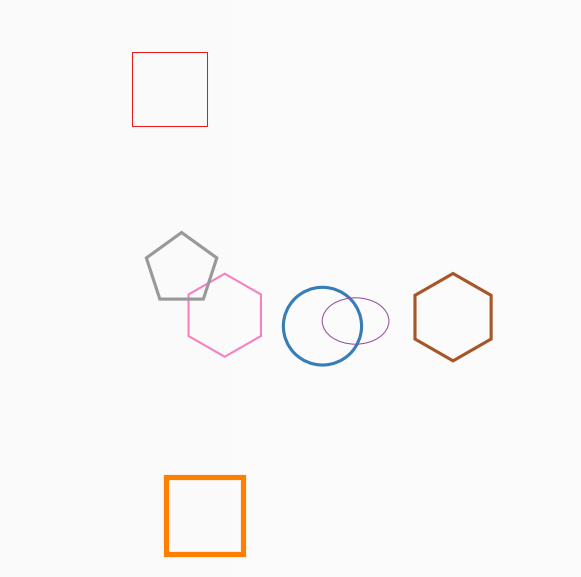[{"shape": "square", "thickness": 0.5, "radius": 0.32, "center": [0.292, 0.845]}, {"shape": "circle", "thickness": 1.5, "radius": 0.34, "center": [0.555, 0.434]}, {"shape": "oval", "thickness": 0.5, "radius": 0.29, "center": [0.612, 0.443]}, {"shape": "square", "thickness": 2.5, "radius": 0.33, "center": [0.352, 0.106]}, {"shape": "hexagon", "thickness": 1.5, "radius": 0.38, "center": [0.779, 0.45]}, {"shape": "hexagon", "thickness": 1, "radius": 0.36, "center": [0.387, 0.453]}, {"shape": "pentagon", "thickness": 1.5, "radius": 0.32, "center": [0.312, 0.533]}]